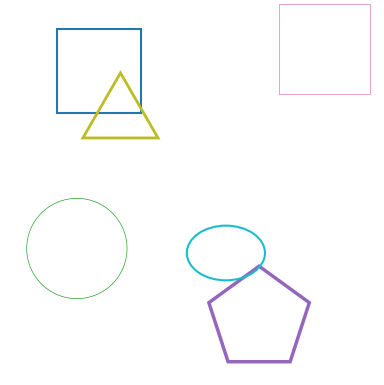[{"shape": "square", "thickness": 1.5, "radius": 0.54, "center": [0.258, 0.817]}, {"shape": "circle", "thickness": 0.5, "radius": 0.65, "center": [0.2, 0.355]}, {"shape": "pentagon", "thickness": 2.5, "radius": 0.69, "center": [0.673, 0.171]}, {"shape": "square", "thickness": 0.5, "radius": 0.59, "center": [0.842, 0.873]}, {"shape": "triangle", "thickness": 2, "radius": 0.56, "center": [0.313, 0.698]}, {"shape": "oval", "thickness": 1.5, "radius": 0.51, "center": [0.587, 0.343]}]